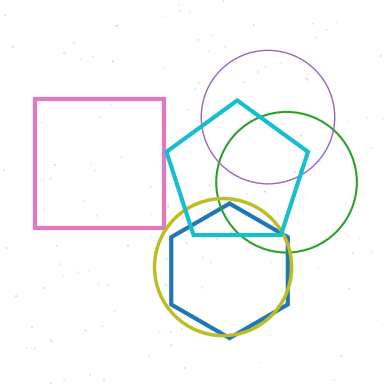[{"shape": "hexagon", "thickness": 3, "radius": 0.87, "center": [0.596, 0.297]}, {"shape": "circle", "thickness": 1.5, "radius": 0.91, "center": [0.744, 0.527]}, {"shape": "circle", "thickness": 1, "radius": 0.87, "center": [0.696, 0.696]}, {"shape": "square", "thickness": 3, "radius": 0.84, "center": [0.258, 0.576]}, {"shape": "circle", "thickness": 2.5, "radius": 0.89, "center": [0.579, 0.306]}, {"shape": "pentagon", "thickness": 3, "radius": 0.97, "center": [0.616, 0.546]}]